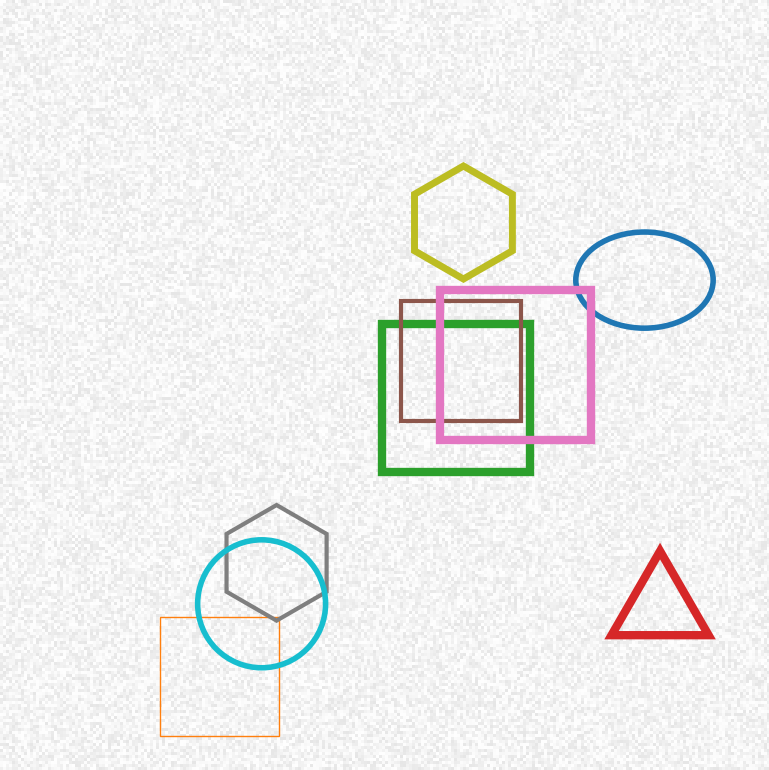[{"shape": "oval", "thickness": 2, "radius": 0.45, "center": [0.837, 0.636]}, {"shape": "square", "thickness": 0.5, "radius": 0.38, "center": [0.285, 0.121]}, {"shape": "square", "thickness": 3, "radius": 0.48, "center": [0.592, 0.483]}, {"shape": "triangle", "thickness": 3, "radius": 0.36, "center": [0.857, 0.211]}, {"shape": "square", "thickness": 1.5, "radius": 0.39, "center": [0.599, 0.531]}, {"shape": "square", "thickness": 3, "radius": 0.49, "center": [0.67, 0.526]}, {"shape": "hexagon", "thickness": 1.5, "radius": 0.38, "center": [0.359, 0.269]}, {"shape": "hexagon", "thickness": 2.5, "radius": 0.37, "center": [0.602, 0.711]}, {"shape": "circle", "thickness": 2, "radius": 0.42, "center": [0.34, 0.216]}]